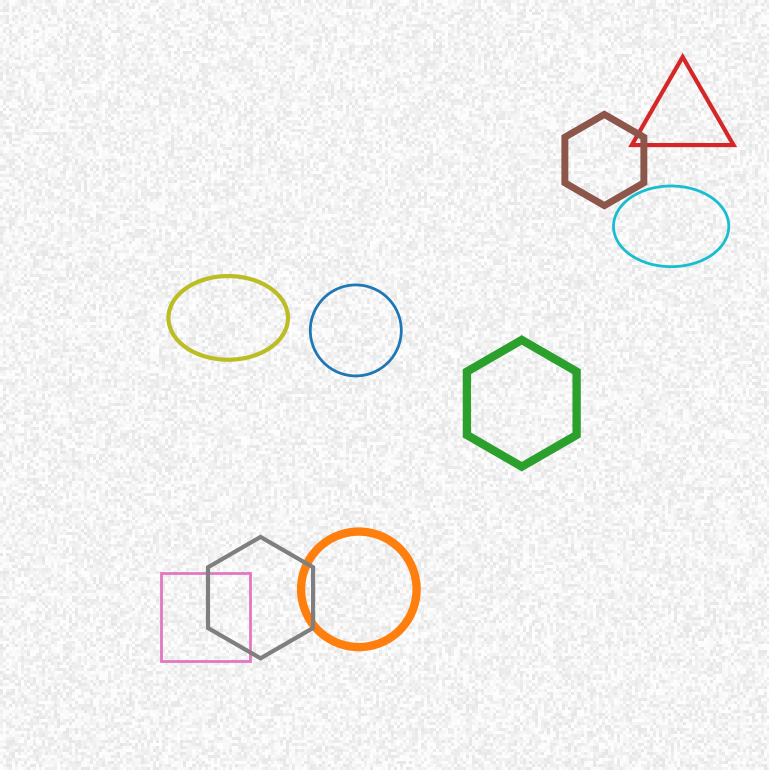[{"shape": "circle", "thickness": 1, "radius": 0.3, "center": [0.462, 0.571]}, {"shape": "circle", "thickness": 3, "radius": 0.37, "center": [0.466, 0.235]}, {"shape": "hexagon", "thickness": 3, "radius": 0.41, "center": [0.678, 0.476]}, {"shape": "triangle", "thickness": 1.5, "radius": 0.38, "center": [0.887, 0.85]}, {"shape": "hexagon", "thickness": 2.5, "radius": 0.3, "center": [0.785, 0.792]}, {"shape": "square", "thickness": 1, "radius": 0.29, "center": [0.267, 0.198]}, {"shape": "hexagon", "thickness": 1.5, "radius": 0.39, "center": [0.338, 0.224]}, {"shape": "oval", "thickness": 1.5, "radius": 0.39, "center": [0.296, 0.587]}, {"shape": "oval", "thickness": 1, "radius": 0.37, "center": [0.872, 0.706]}]